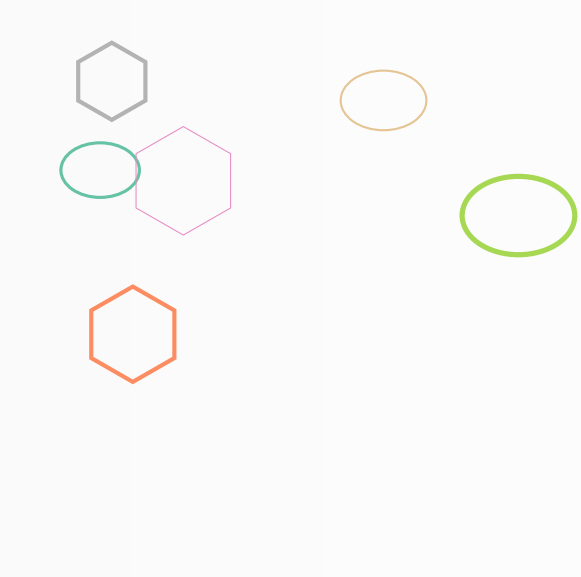[{"shape": "oval", "thickness": 1.5, "radius": 0.34, "center": [0.172, 0.705]}, {"shape": "hexagon", "thickness": 2, "radius": 0.41, "center": [0.229, 0.42]}, {"shape": "hexagon", "thickness": 0.5, "radius": 0.47, "center": [0.315, 0.686]}, {"shape": "oval", "thickness": 2.5, "radius": 0.48, "center": [0.892, 0.626]}, {"shape": "oval", "thickness": 1, "radius": 0.37, "center": [0.66, 0.825]}, {"shape": "hexagon", "thickness": 2, "radius": 0.33, "center": [0.192, 0.858]}]